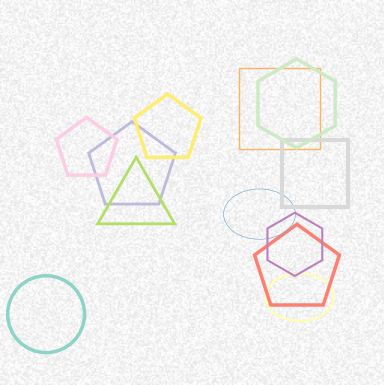[{"shape": "circle", "thickness": 2.5, "radius": 0.5, "center": [0.12, 0.184]}, {"shape": "oval", "thickness": 1.5, "radius": 0.44, "center": [0.778, 0.228]}, {"shape": "pentagon", "thickness": 2, "radius": 0.59, "center": [0.343, 0.566]}, {"shape": "pentagon", "thickness": 2.5, "radius": 0.58, "center": [0.771, 0.302]}, {"shape": "oval", "thickness": 0.5, "radius": 0.47, "center": [0.674, 0.444]}, {"shape": "square", "thickness": 1, "radius": 0.52, "center": [0.726, 0.718]}, {"shape": "triangle", "thickness": 2, "radius": 0.58, "center": [0.354, 0.476]}, {"shape": "pentagon", "thickness": 2.5, "radius": 0.41, "center": [0.225, 0.612]}, {"shape": "square", "thickness": 3, "radius": 0.43, "center": [0.818, 0.55]}, {"shape": "hexagon", "thickness": 1.5, "radius": 0.41, "center": [0.766, 0.365]}, {"shape": "hexagon", "thickness": 2.5, "radius": 0.58, "center": [0.77, 0.731]}, {"shape": "pentagon", "thickness": 2.5, "radius": 0.45, "center": [0.435, 0.665]}]